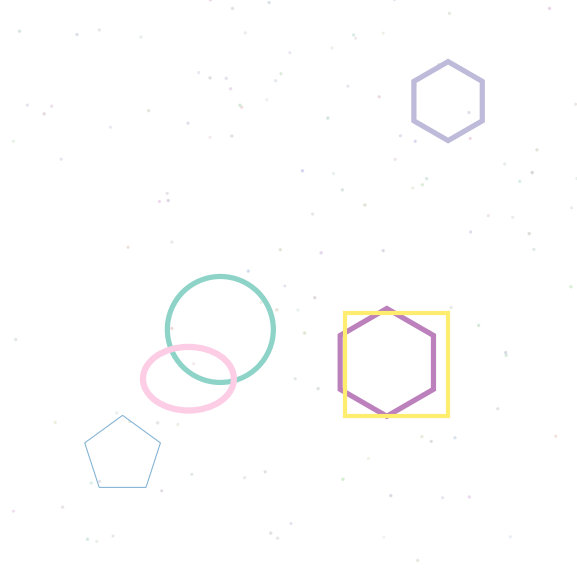[{"shape": "circle", "thickness": 2.5, "radius": 0.46, "center": [0.382, 0.429]}, {"shape": "hexagon", "thickness": 2.5, "radius": 0.34, "center": [0.776, 0.824]}, {"shape": "pentagon", "thickness": 0.5, "radius": 0.34, "center": [0.212, 0.211]}, {"shape": "oval", "thickness": 3, "radius": 0.39, "center": [0.326, 0.343]}, {"shape": "hexagon", "thickness": 2.5, "radius": 0.47, "center": [0.67, 0.372]}, {"shape": "square", "thickness": 2, "radius": 0.45, "center": [0.687, 0.369]}]